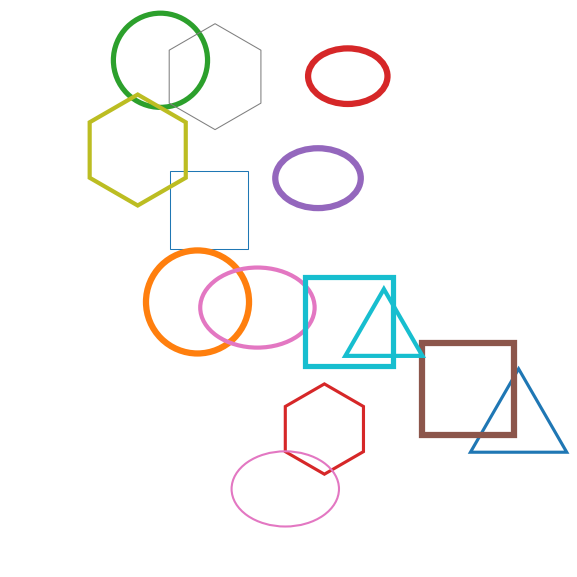[{"shape": "square", "thickness": 0.5, "radius": 0.34, "center": [0.362, 0.635]}, {"shape": "triangle", "thickness": 1.5, "radius": 0.48, "center": [0.898, 0.264]}, {"shape": "circle", "thickness": 3, "radius": 0.45, "center": [0.342, 0.476]}, {"shape": "circle", "thickness": 2.5, "radius": 0.41, "center": [0.278, 0.895]}, {"shape": "hexagon", "thickness": 1.5, "radius": 0.39, "center": [0.562, 0.256]}, {"shape": "oval", "thickness": 3, "radius": 0.34, "center": [0.602, 0.867]}, {"shape": "oval", "thickness": 3, "radius": 0.37, "center": [0.551, 0.691]}, {"shape": "square", "thickness": 3, "radius": 0.4, "center": [0.811, 0.325]}, {"shape": "oval", "thickness": 1, "radius": 0.46, "center": [0.494, 0.153]}, {"shape": "oval", "thickness": 2, "radius": 0.5, "center": [0.446, 0.467]}, {"shape": "hexagon", "thickness": 0.5, "radius": 0.46, "center": [0.372, 0.866]}, {"shape": "hexagon", "thickness": 2, "radius": 0.48, "center": [0.238, 0.739]}, {"shape": "square", "thickness": 2.5, "radius": 0.38, "center": [0.604, 0.443]}, {"shape": "triangle", "thickness": 2, "radius": 0.39, "center": [0.665, 0.421]}]